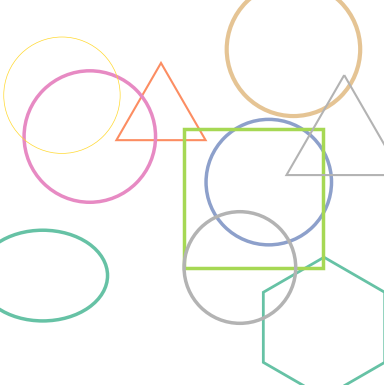[{"shape": "oval", "thickness": 2.5, "radius": 0.84, "center": [0.111, 0.284]}, {"shape": "hexagon", "thickness": 2, "radius": 0.91, "center": [0.842, 0.15]}, {"shape": "triangle", "thickness": 1.5, "radius": 0.67, "center": [0.418, 0.703]}, {"shape": "circle", "thickness": 2.5, "radius": 0.81, "center": [0.698, 0.527]}, {"shape": "circle", "thickness": 2.5, "radius": 0.85, "center": [0.233, 0.645]}, {"shape": "square", "thickness": 2.5, "radius": 0.9, "center": [0.658, 0.485]}, {"shape": "circle", "thickness": 0.5, "radius": 0.76, "center": [0.161, 0.753]}, {"shape": "circle", "thickness": 3, "radius": 0.87, "center": [0.762, 0.872]}, {"shape": "triangle", "thickness": 1.5, "radius": 0.87, "center": [0.894, 0.632]}, {"shape": "circle", "thickness": 2.5, "radius": 0.72, "center": [0.623, 0.305]}]